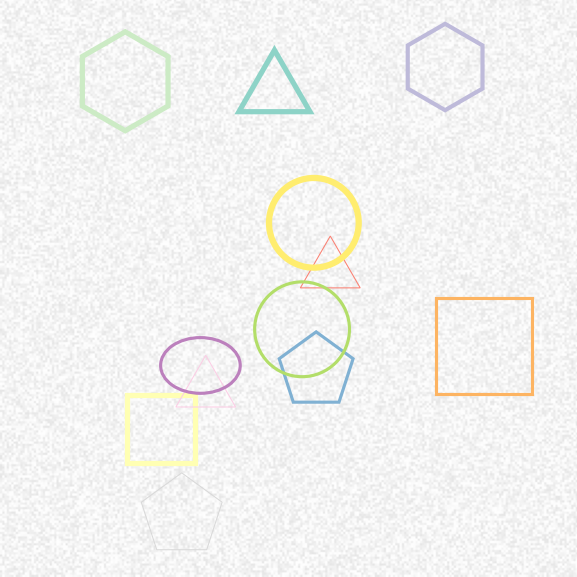[{"shape": "triangle", "thickness": 2.5, "radius": 0.36, "center": [0.475, 0.841]}, {"shape": "square", "thickness": 2.5, "radius": 0.29, "center": [0.279, 0.257]}, {"shape": "hexagon", "thickness": 2, "radius": 0.37, "center": [0.771, 0.883]}, {"shape": "triangle", "thickness": 0.5, "radius": 0.3, "center": [0.572, 0.531]}, {"shape": "pentagon", "thickness": 1.5, "radius": 0.34, "center": [0.547, 0.357]}, {"shape": "square", "thickness": 1.5, "radius": 0.42, "center": [0.839, 0.4]}, {"shape": "circle", "thickness": 1.5, "radius": 0.41, "center": [0.523, 0.429]}, {"shape": "triangle", "thickness": 0.5, "radius": 0.3, "center": [0.356, 0.324]}, {"shape": "pentagon", "thickness": 0.5, "radius": 0.37, "center": [0.315, 0.107]}, {"shape": "oval", "thickness": 1.5, "radius": 0.34, "center": [0.347, 0.366]}, {"shape": "hexagon", "thickness": 2.5, "radius": 0.43, "center": [0.217, 0.858]}, {"shape": "circle", "thickness": 3, "radius": 0.39, "center": [0.543, 0.613]}]